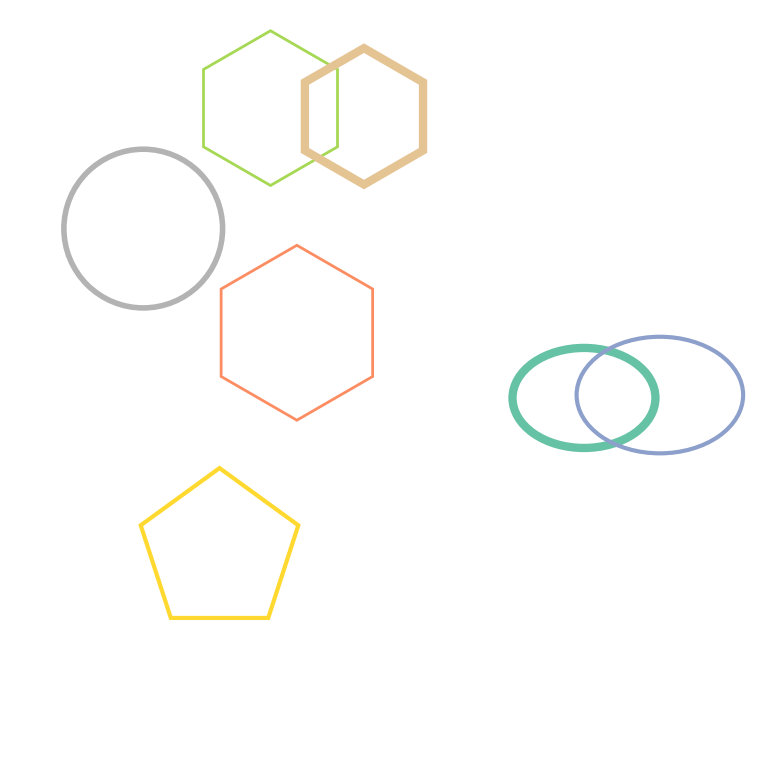[{"shape": "oval", "thickness": 3, "radius": 0.46, "center": [0.758, 0.483]}, {"shape": "hexagon", "thickness": 1, "radius": 0.57, "center": [0.386, 0.568]}, {"shape": "oval", "thickness": 1.5, "radius": 0.54, "center": [0.857, 0.487]}, {"shape": "hexagon", "thickness": 1, "radius": 0.5, "center": [0.351, 0.86]}, {"shape": "pentagon", "thickness": 1.5, "radius": 0.54, "center": [0.285, 0.285]}, {"shape": "hexagon", "thickness": 3, "radius": 0.44, "center": [0.473, 0.849]}, {"shape": "circle", "thickness": 2, "radius": 0.52, "center": [0.186, 0.703]}]